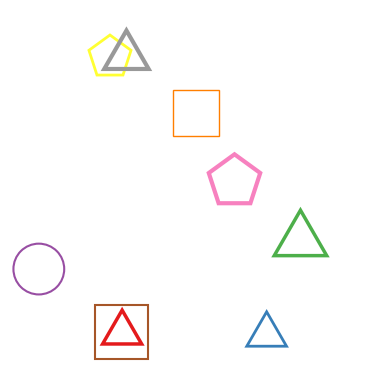[{"shape": "triangle", "thickness": 2.5, "radius": 0.29, "center": [0.317, 0.136]}, {"shape": "triangle", "thickness": 2, "radius": 0.3, "center": [0.693, 0.131]}, {"shape": "triangle", "thickness": 2.5, "radius": 0.39, "center": [0.78, 0.375]}, {"shape": "circle", "thickness": 1.5, "radius": 0.33, "center": [0.101, 0.301]}, {"shape": "square", "thickness": 1, "radius": 0.3, "center": [0.509, 0.705]}, {"shape": "pentagon", "thickness": 2, "radius": 0.29, "center": [0.286, 0.852]}, {"shape": "square", "thickness": 1.5, "radius": 0.35, "center": [0.316, 0.138]}, {"shape": "pentagon", "thickness": 3, "radius": 0.35, "center": [0.609, 0.529]}, {"shape": "triangle", "thickness": 3, "radius": 0.33, "center": [0.328, 0.854]}]